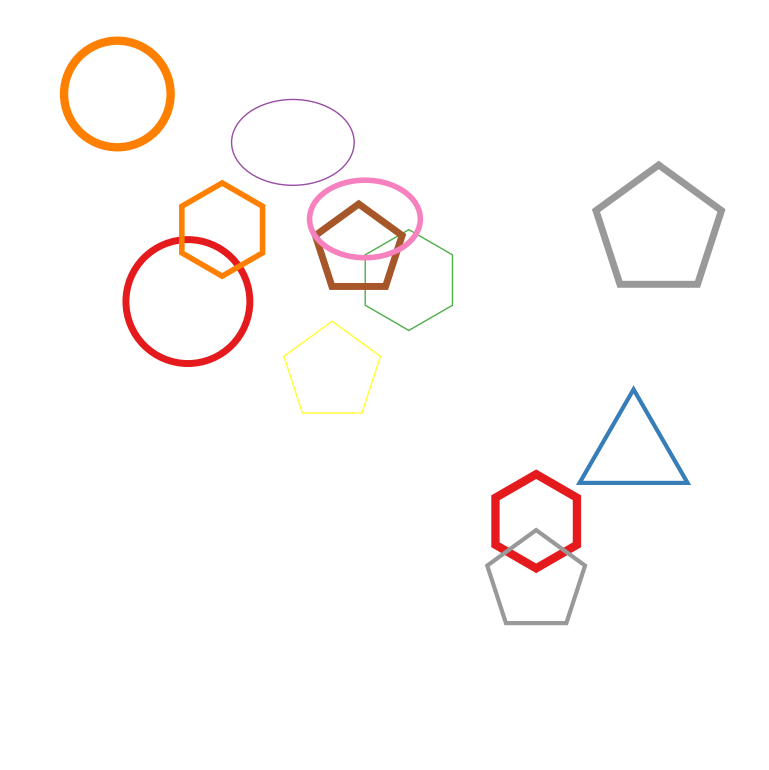[{"shape": "circle", "thickness": 2.5, "radius": 0.4, "center": [0.244, 0.608]}, {"shape": "hexagon", "thickness": 3, "radius": 0.31, "center": [0.696, 0.323]}, {"shape": "triangle", "thickness": 1.5, "radius": 0.4, "center": [0.823, 0.413]}, {"shape": "hexagon", "thickness": 0.5, "radius": 0.33, "center": [0.531, 0.636]}, {"shape": "oval", "thickness": 0.5, "radius": 0.4, "center": [0.38, 0.815]}, {"shape": "hexagon", "thickness": 2, "radius": 0.3, "center": [0.289, 0.702]}, {"shape": "circle", "thickness": 3, "radius": 0.35, "center": [0.152, 0.878]}, {"shape": "pentagon", "thickness": 0.5, "radius": 0.33, "center": [0.431, 0.517]}, {"shape": "pentagon", "thickness": 2.5, "radius": 0.3, "center": [0.466, 0.676]}, {"shape": "oval", "thickness": 2, "radius": 0.36, "center": [0.474, 0.716]}, {"shape": "pentagon", "thickness": 1.5, "radius": 0.33, "center": [0.696, 0.245]}, {"shape": "pentagon", "thickness": 2.5, "radius": 0.43, "center": [0.855, 0.7]}]